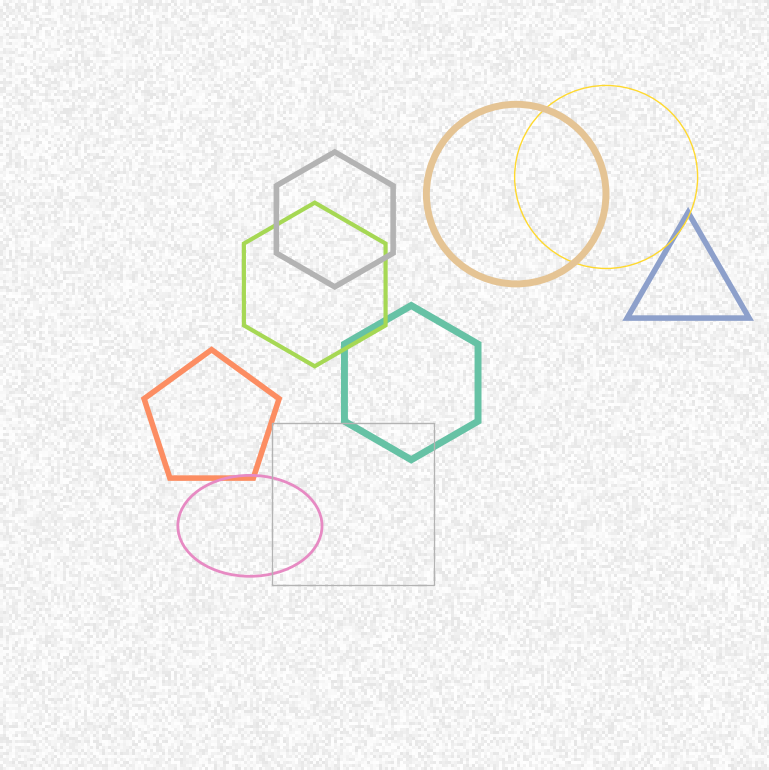[{"shape": "hexagon", "thickness": 2.5, "radius": 0.5, "center": [0.534, 0.503]}, {"shape": "pentagon", "thickness": 2, "radius": 0.46, "center": [0.275, 0.454]}, {"shape": "triangle", "thickness": 2, "radius": 0.46, "center": [0.894, 0.633]}, {"shape": "oval", "thickness": 1, "radius": 0.47, "center": [0.325, 0.317]}, {"shape": "hexagon", "thickness": 1.5, "radius": 0.53, "center": [0.409, 0.631]}, {"shape": "circle", "thickness": 0.5, "radius": 0.59, "center": [0.787, 0.77]}, {"shape": "circle", "thickness": 2.5, "radius": 0.58, "center": [0.67, 0.748]}, {"shape": "square", "thickness": 0.5, "radius": 0.52, "center": [0.458, 0.346]}, {"shape": "hexagon", "thickness": 2, "radius": 0.44, "center": [0.435, 0.715]}]